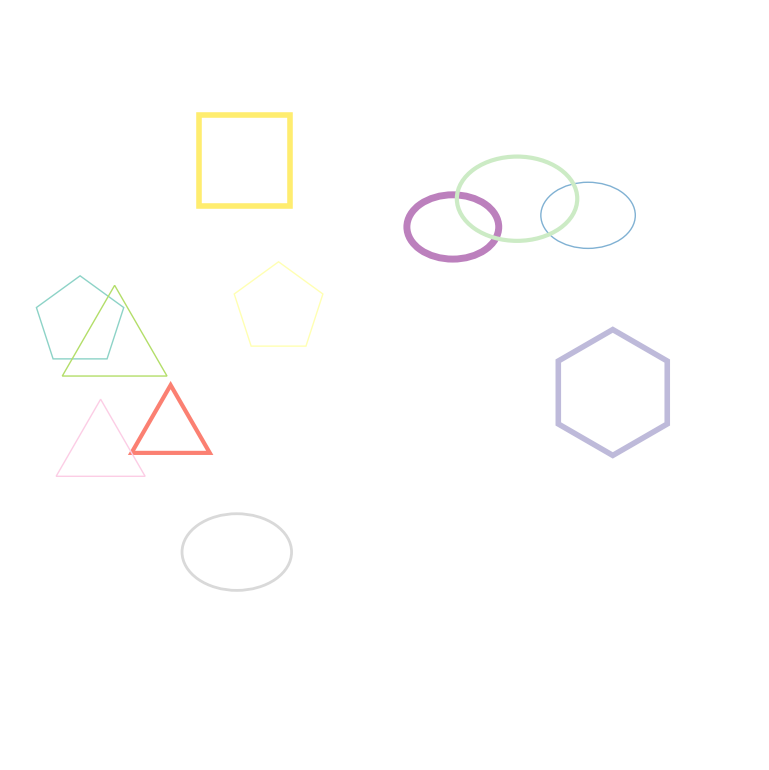[{"shape": "pentagon", "thickness": 0.5, "radius": 0.3, "center": [0.104, 0.582]}, {"shape": "pentagon", "thickness": 0.5, "radius": 0.3, "center": [0.362, 0.599]}, {"shape": "hexagon", "thickness": 2, "radius": 0.41, "center": [0.796, 0.49]}, {"shape": "triangle", "thickness": 1.5, "radius": 0.29, "center": [0.222, 0.441]}, {"shape": "oval", "thickness": 0.5, "radius": 0.31, "center": [0.764, 0.72]}, {"shape": "triangle", "thickness": 0.5, "radius": 0.39, "center": [0.149, 0.551]}, {"shape": "triangle", "thickness": 0.5, "radius": 0.33, "center": [0.131, 0.415]}, {"shape": "oval", "thickness": 1, "radius": 0.36, "center": [0.308, 0.283]}, {"shape": "oval", "thickness": 2.5, "radius": 0.3, "center": [0.588, 0.705]}, {"shape": "oval", "thickness": 1.5, "radius": 0.39, "center": [0.671, 0.742]}, {"shape": "square", "thickness": 2, "radius": 0.3, "center": [0.318, 0.792]}]